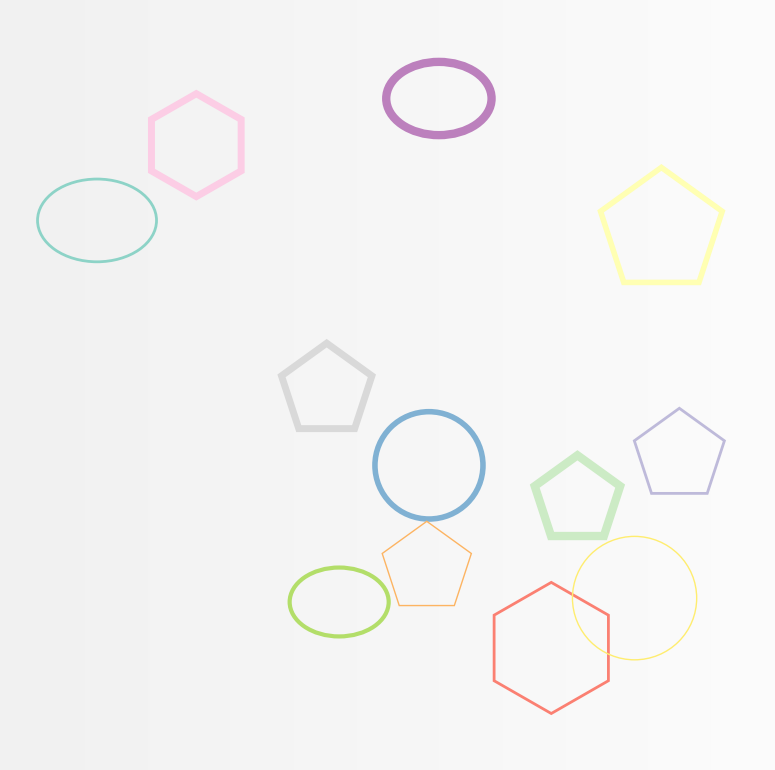[{"shape": "oval", "thickness": 1, "radius": 0.38, "center": [0.125, 0.714]}, {"shape": "pentagon", "thickness": 2, "radius": 0.41, "center": [0.853, 0.7]}, {"shape": "pentagon", "thickness": 1, "radius": 0.31, "center": [0.877, 0.409]}, {"shape": "hexagon", "thickness": 1, "radius": 0.43, "center": [0.711, 0.159]}, {"shape": "circle", "thickness": 2, "radius": 0.35, "center": [0.554, 0.396]}, {"shape": "pentagon", "thickness": 0.5, "radius": 0.3, "center": [0.551, 0.262]}, {"shape": "oval", "thickness": 1.5, "radius": 0.32, "center": [0.438, 0.218]}, {"shape": "hexagon", "thickness": 2.5, "radius": 0.33, "center": [0.253, 0.811]}, {"shape": "pentagon", "thickness": 2.5, "radius": 0.31, "center": [0.422, 0.493]}, {"shape": "oval", "thickness": 3, "radius": 0.34, "center": [0.566, 0.872]}, {"shape": "pentagon", "thickness": 3, "radius": 0.29, "center": [0.745, 0.351]}, {"shape": "circle", "thickness": 0.5, "radius": 0.4, "center": [0.819, 0.223]}]